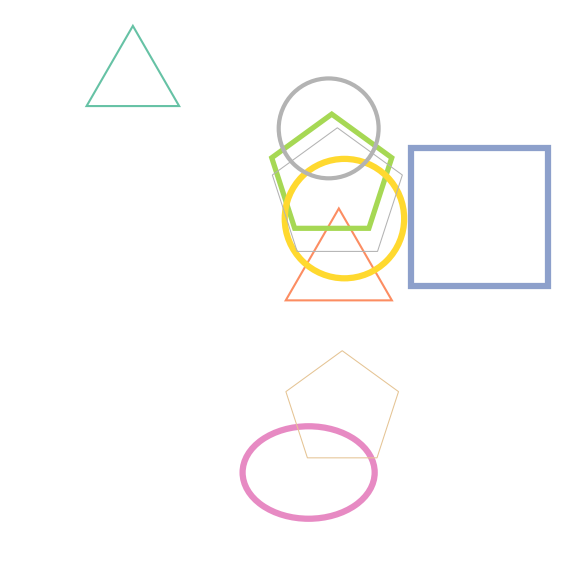[{"shape": "triangle", "thickness": 1, "radius": 0.46, "center": [0.23, 0.862]}, {"shape": "triangle", "thickness": 1, "radius": 0.53, "center": [0.587, 0.532]}, {"shape": "square", "thickness": 3, "radius": 0.6, "center": [0.83, 0.623]}, {"shape": "oval", "thickness": 3, "radius": 0.57, "center": [0.534, 0.181]}, {"shape": "pentagon", "thickness": 2.5, "radius": 0.55, "center": [0.574, 0.692]}, {"shape": "circle", "thickness": 3, "radius": 0.52, "center": [0.596, 0.621]}, {"shape": "pentagon", "thickness": 0.5, "radius": 0.51, "center": [0.593, 0.289]}, {"shape": "pentagon", "thickness": 0.5, "radius": 0.59, "center": [0.584, 0.66]}, {"shape": "circle", "thickness": 2, "radius": 0.43, "center": [0.569, 0.777]}]